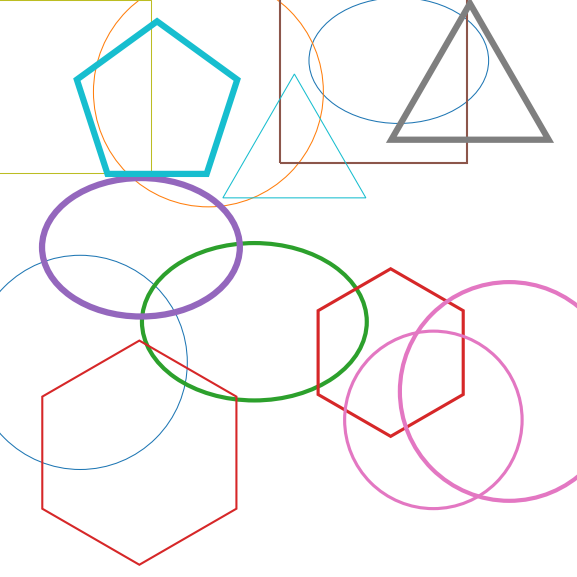[{"shape": "oval", "thickness": 0.5, "radius": 0.78, "center": [0.691, 0.894]}, {"shape": "circle", "thickness": 0.5, "radius": 0.93, "center": [0.139, 0.372]}, {"shape": "circle", "thickness": 0.5, "radius": 1.0, "center": [0.361, 0.84]}, {"shape": "oval", "thickness": 2, "radius": 0.97, "center": [0.44, 0.442]}, {"shape": "hexagon", "thickness": 1.5, "radius": 0.73, "center": [0.676, 0.389]}, {"shape": "hexagon", "thickness": 1, "radius": 0.97, "center": [0.241, 0.215]}, {"shape": "oval", "thickness": 3, "radius": 0.86, "center": [0.244, 0.571]}, {"shape": "square", "thickness": 1, "radius": 0.81, "center": [0.647, 0.879]}, {"shape": "circle", "thickness": 2, "radius": 0.95, "center": [0.882, 0.321]}, {"shape": "circle", "thickness": 1.5, "radius": 0.77, "center": [0.75, 0.272]}, {"shape": "triangle", "thickness": 3, "radius": 0.79, "center": [0.814, 0.836]}, {"shape": "square", "thickness": 0.5, "radius": 0.75, "center": [0.111, 0.849]}, {"shape": "pentagon", "thickness": 3, "radius": 0.73, "center": [0.272, 0.816]}, {"shape": "triangle", "thickness": 0.5, "radius": 0.71, "center": [0.51, 0.728]}]